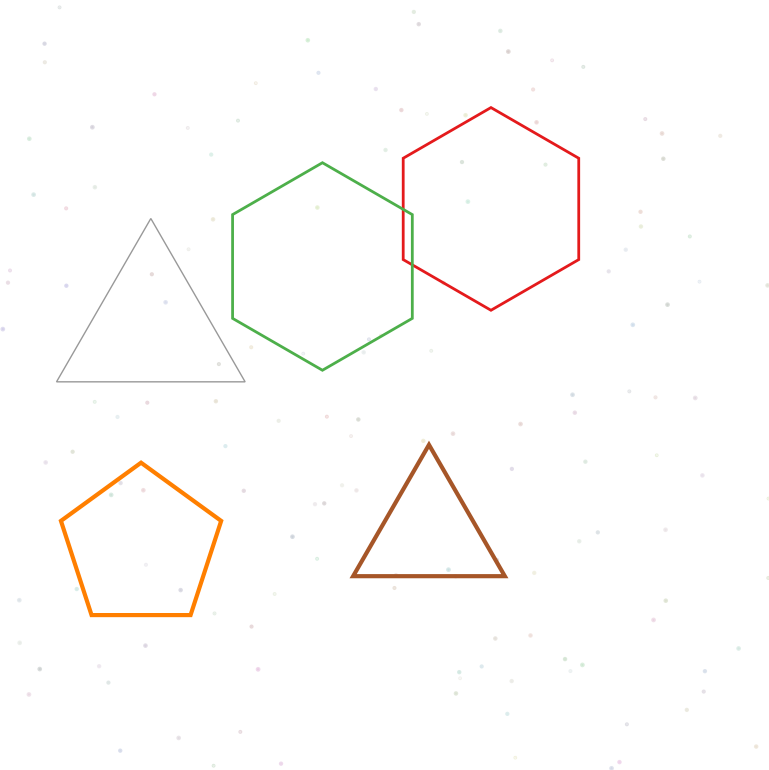[{"shape": "hexagon", "thickness": 1, "radius": 0.66, "center": [0.638, 0.729]}, {"shape": "hexagon", "thickness": 1, "radius": 0.67, "center": [0.419, 0.654]}, {"shape": "pentagon", "thickness": 1.5, "radius": 0.55, "center": [0.183, 0.29]}, {"shape": "triangle", "thickness": 1.5, "radius": 0.57, "center": [0.557, 0.309]}, {"shape": "triangle", "thickness": 0.5, "radius": 0.71, "center": [0.196, 0.575]}]